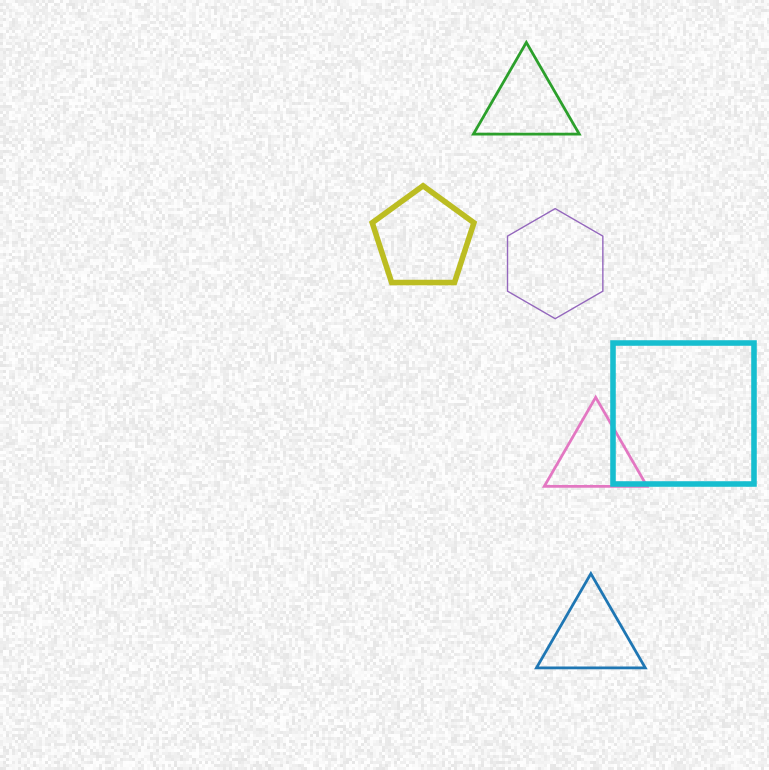[{"shape": "triangle", "thickness": 1, "radius": 0.41, "center": [0.767, 0.173]}, {"shape": "triangle", "thickness": 1, "radius": 0.4, "center": [0.684, 0.866]}, {"shape": "hexagon", "thickness": 0.5, "radius": 0.36, "center": [0.721, 0.658]}, {"shape": "triangle", "thickness": 1, "radius": 0.39, "center": [0.774, 0.407]}, {"shape": "pentagon", "thickness": 2, "radius": 0.35, "center": [0.549, 0.689]}, {"shape": "square", "thickness": 2, "radius": 0.46, "center": [0.887, 0.463]}]